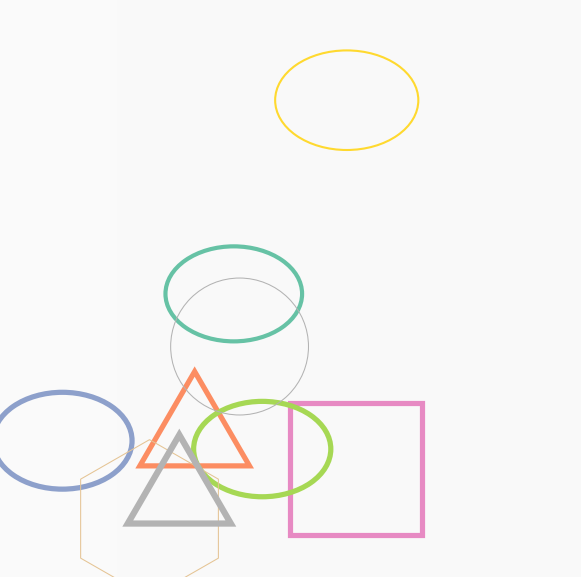[{"shape": "oval", "thickness": 2, "radius": 0.59, "center": [0.402, 0.49]}, {"shape": "triangle", "thickness": 2.5, "radius": 0.54, "center": [0.335, 0.247]}, {"shape": "oval", "thickness": 2.5, "radius": 0.6, "center": [0.107, 0.236]}, {"shape": "square", "thickness": 2.5, "radius": 0.57, "center": [0.613, 0.186]}, {"shape": "oval", "thickness": 2.5, "radius": 0.59, "center": [0.451, 0.222]}, {"shape": "oval", "thickness": 1, "radius": 0.62, "center": [0.597, 0.826]}, {"shape": "hexagon", "thickness": 0.5, "radius": 0.68, "center": [0.257, 0.101]}, {"shape": "triangle", "thickness": 3, "radius": 0.51, "center": [0.308, 0.144]}, {"shape": "circle", "thickness": 0.5, "radius": 0.59, "center": [0.412, 0.399]}]